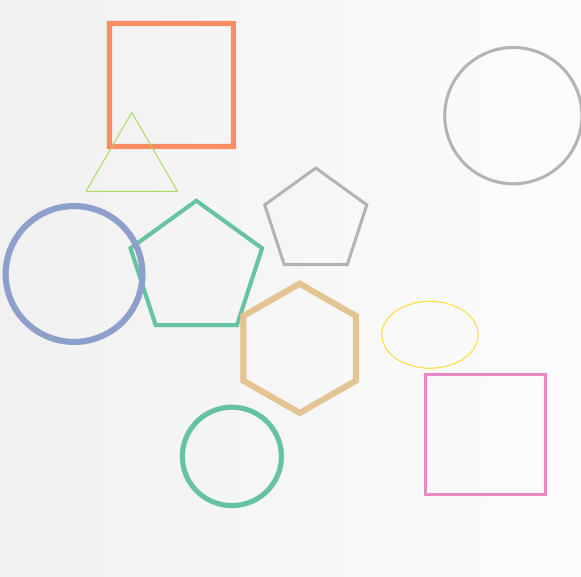[{"shape": "pentagon", "thickness": 2, "radius": 0.6, "center": [0.338, 0.532]}, {"shape": "circle", "thickness": 2.5, "radius": 0.43, "center": [0.399, 0.209]}, {"shape": "square", "thickness": 2.5, "radius": 0.53, "center": [0.294, 0.852]}, {"shape": "circle", "thickness": 3, "radius": 0.59, "center": [0.127, 0.525]}, {"shape": "square", "thickness": 1.5, "radius": 0.52, "center": [0.834, 0.247]}, {"shape": "triangle", "thickness": 0.5, "radius": 0.46, "center": [0.227, 0.713]}, {"shape": "oval", "thickness": 0.5, "radius": 0.41, "center": [0.74, 0.419]}, {"shape": "hexagon", "thickness": 3, "radius": 0.56, "center": [0.516, 0.396]}, {"shape": "circle", "thickness": 1.5, "radius": 0.59, "center": [0.883, 0.799]}, {"shape": "pentagon", "thickness": 1.5, "radius": 0.46, "center": [0.543, 0.616]}]